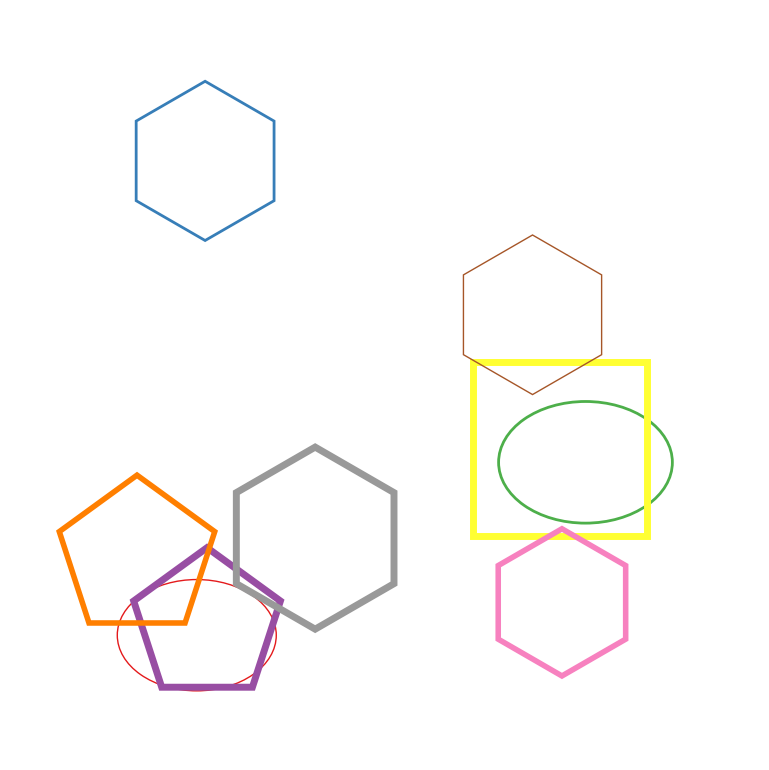[{"shape": "oval", "thickness": 0.5, "radius": 0.52, "center": [0.256, 0.175]}, {"shape": "hexagon", "thickness": 1, "radius": 0.52, "center": [0.266, 0.791]}, {"shape": "oval", "thickness": 1, "radius": 0.56, "center": [0.76, 0.4]}, {"shape": "pentagon", "thickness": 2.5, "radius": 0.5, "center": [0.269, 0.189]}, {"shape": "pentagon", "thickness": 2, "radius": 0.53, "center": [0.178, 0.277]}, {"shape": "square", "thickness": 2.5, "radius": 0.56, "center": [0.727, 0.416]}, {"shape": "hexagon", "thickness": 0.5, "radius": 0.52, "center": [0.692, 0.591]}, {"shape": "hexagon", "thickness": 2, "radius": 0.48, "center": [0.73, 0.218]}, {"shape": "hexagon", "thickness": 2.5, "radius": 0.59, "center": [0.409, 0.301]}]